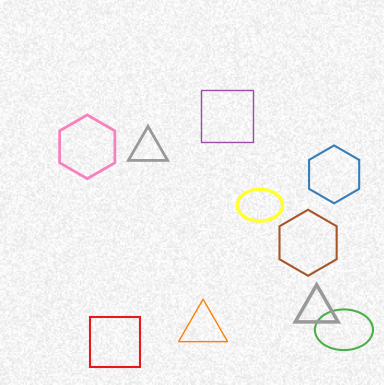[{"shape": "square", "thickness": 1.5, "radius": 0.32, "center": [0.299, 0.113]}, {"shape": "hexagon", "thickness": 1.5, "radius": 0.38, "center": [0.868, 0.547]}, {"shape": "oval", "thickness": 1.5, "radius": 0.38, "center": [0.893, 0.143]}, {"shape": "square", "thickness": 1, "radius": 0.34, "center": [0.589, 0.699]}, {"shape": "triangle", "thickness": 1, "radius": 0.37, "center": [0.527, 0.149]}, {"shape": "oval", "thickness": 2.5, "radius": 0.29, "center": [0.675, 0.467]}, {"shape": "hexagon", "thickness": 1.5, "radius": 0.43, "center": [0.8, 0.369]}, {"shape": "hexagon", "thickness": 2, "radius": 0.41, "center": [0.227, 0.619]}, {"shape": "triangle", "thickness": 2, "radius": 0.29, "center": [0.384, 0.613]}, {"shape": "triangle", "thickness": 2.5, "radius": 0.32, "center": [0.822, 0.196]}]